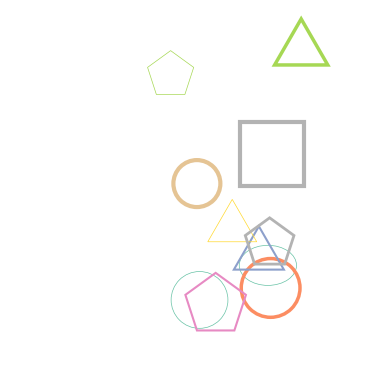[{"shape": "oval", "thickness": 0.5, "radius": 0.37, "center": [0.696, 0.311]}, {"shape": "circle", "thickness": 0.5, "radius": 0.37, "center": [0.518, 0.221]}, {"shape": "circle", "thickness": 2.5, "radius": 0.38, "center": [0.703, 0.252]}, {"shape": "triangle", "thickness": 1.5, "radius": 0.37, "center": [0.672, 0.337]}, {"shape": "pentagon", "thickness": 1.5, "radius": 0.41, "center": [0.56, 0.209]}, {"shape": "triangle", "thickness": 2.5, "radius": 0.4, "center": [0.782, 0.871]}, {"shape": "pentagon", "thickness": 0.5, "radius": 0.31, "center": [0.443, 0.806]}, {"shape": "triangle", "thickness": 0.5, "radius": 0.37, "center": [0.603, 0.409]}, {"shape": "circle", "thickness": 3, "radius": 0.31, "center": [0.511, 0.523]}, {"shape": "pentagon", "thickness": 2, "radius": 0.33, "center": [0.7, 0.368]}, {"shape": "square", "thickness": 3, "radius": 0.42, "center": [0.706, 0.6]}]